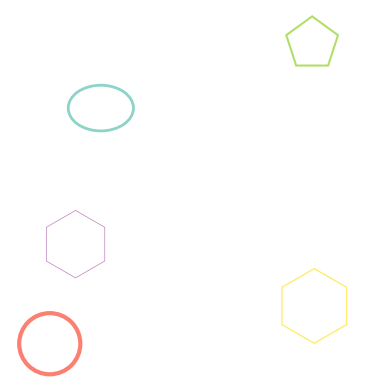[{"shape": "oval", "thickness": 2, "radius": 0.42, "center": [0.262, 0.719]}, {"shape": "circle", "thickness": 3, "radius": 0.4, "center": [0.129, 0.107]}, {"shape": "pentagon", "thickness": 1.5, "radius": 0.35, "center": [0.811, 0.887]}, {"shape": "hexagon", "thickness": 0.5, "radius": 0.44, "center": [0.196, 0.366]}, {"shape": "hexagon", "thickness": 1, "radius": 0.48, "center": [0.816, 0.205]}]